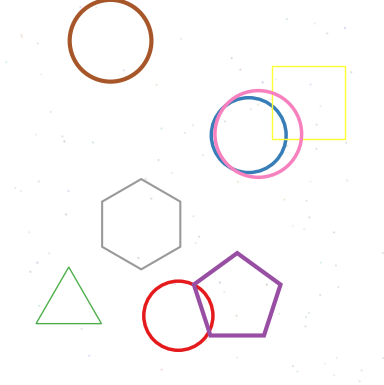[{"shape": "circle", "thickness": 2.5, "radius": 0.45, "center": [0.463, 0.18]}, {"shape": "circle", "thickness": 2.5, "radius": 0.49, "center": [0.646, 0.649]}, {"shape": "triangle", "thickness": 1, "radius": 0.49, "center": [0.179, 0.208]}, {"shape": "pentagon", "thickness": 3, "radius": 0.59, "center": [0.616, 0.224]}, {"shape": "square", "thickness": 1, "radius": 0.47, "center": [0.801, 0.734]}, {"shape": "circle", "thickness": 3, "radius": 0.53, "center": [0.287, 0.894]}, {"shape": "circle", "thickness": 2.5, "radius": 0.56, "center": [0.671, 0.652]}, {"shape": "hexagon", "thickness": 1.5, "radius": 0.59, "center": [0.367, 0.418]}]